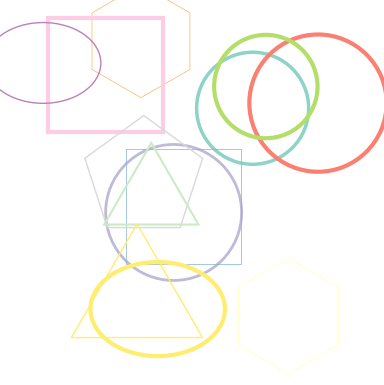[{"shape": "circle", "thickness": 2.5, "radius": 0.73, "center": [0.656, 0.719]}, {"shape": "hexagon", "thickness": 0.5, "radius": 0.75, "center": [0.749, 0.179]}, {"shape": "circle", "thickness": 2, "radius": 0.88, "center": [0.451, 0.448]}, {"shape": "circle", "thickness": 3, "radius": 0.89, "center": [0.826, 0.732]}, {"shape": "square", "thickness": 0.5, "radius": 0.75, "center": [0.476, 0.464]}, {"shape": "hexagon", "thickness": 0.5, "radius": 0.73, "center": [0.366, 0.893]}, {"shape": "circle", "thickness": 3, "radius": 0.67, "center": [0.691, 0.775]}, {"shape": "square", "thickness": 3, "radius": 0.74, "center": [0.274, 0.805]}, {"shape": "pentagon", "thickness": 1, "radius": 0.8, "center": [0.373, 0.539]}, {"shape": "oval", "thickness": 1, "radius": 0.75, "center": [0.112, 0.837]}, {"shape": "triangle", "thickness": 1.5, "radius": 0.71, "center": [0.393, 0.487]}, {"shape": "triangle", "thickness": 1, "radius": 0.98, "center": [0.356, 0.222]}, {"shape": "oval", "thickness": 3, "radius": 0.87, "center": [0.41, 0.197]}]